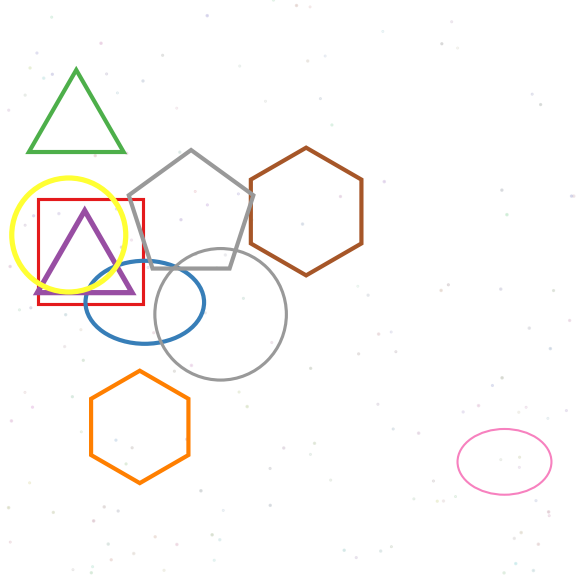[{"shape": "square", "thickness": 1.5, "radius": 0.45, "center": [0.157, 0.564]}, {"shape": "oval", "thickness": 2, "radius": 0.51, "center": [0.251, 0.476]}, {"shape": "triangle", "thickness": 2, "radius": 0.47, "center": [0.132, 0.783]}, {"shape": "triangle", "thickness": 2.5, "radius": 0.47, "center": [0.147, 0.54]}, {"shape": "hexagon", "thickness": 2, "radius": 0.49, "center": [0.242, 0.26]}, {"shape": "circle", "thickness": 2.5, "radius": 0.49, "center": [0.119, 0.592]}, {"shape": "hexagon", "thickness": 2, "radius": 0.55, "center": [0.53, 0.633]}, {"shape": "oval", "thickness": 1, "radius": 0.41, "center": [0.874, 0.199]}, {"shape": "circle", "thickness": 1.5, "radius": 0.57, "center": [0.382, 0.455]}, {"shape": "pentagon", "thickness": 2, "radius": 0.57, "center": [0.331, 0.626]}]